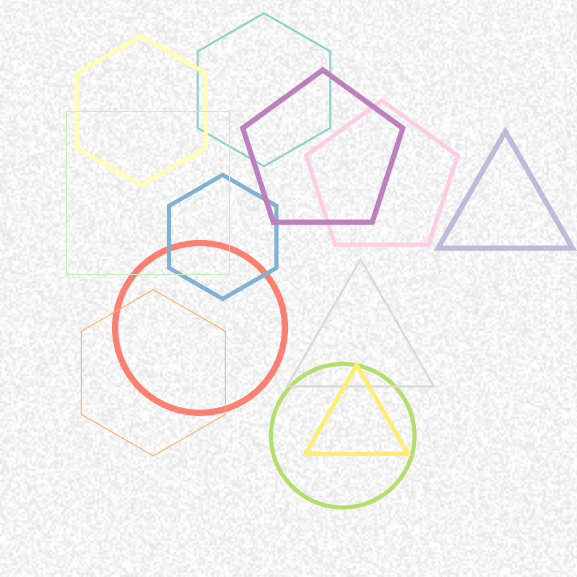[{"shape": "hexagon", "thickness": 1, "radius": 0.66, "center": [0.457, 0.844]}, {"shape": "hexagon", "thickness": 2, "radius": 0.65, "center": [0.245, 0.808]}, {"shape": "triangle", "thickness": 2.5, "radius": 0.67, "center": [0.875, 0.637]}, {"shape": "circle", "thickness": 3, "radius": 0.74, "center": [0.346, 0.431]}, {"shape": "hexagon", "thickness": 2, "radius": 0.54, "center": [0.386, 0.589]}, {"shape": "hexagon", "thickness": 0.5, "radius": 0.72, "center": [0.266, 0.354]}, {"shape": "circle", "thickness": 2, "radius": 0.62, "center": [0.593, 0.245]}, {"shape": "pentagon", "thickness": 2, "radius": 0.69, "center": [0.661, 0.687]}, {"shape": "triangle", "thickness": 1, "radius": 0.73, "center": [0.624, 0.403]}, {"shape": "pentagon", "thickness": 2.5, "radius": 0.73, "center": [0.559, 0.732]}, {"shape": "square", "thickness": 0.5, "radius": 0.71, "center": [0.256, 0.665]}, {"shape": "triangle", "thickness": 2, "radius": 0.51, "center": [0.618, 0.264]}]